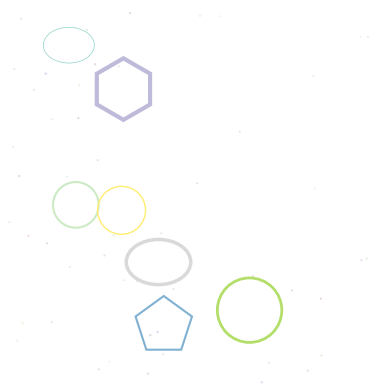[{"shape": "oval", "thickness": 0.5, "radius": 0.33, "center": [0.179, 0.883]}, {"shape": "hexagon", "thickness": 3, "radius": 0.4, "center": [0.321, 0.769]}, {"shape": "pentagon", "thickness": 1.5, "radius": 0.39, "center": [0.425, 0.154]}, {"shape": "circle", "thickness": 2, "radius": 0.42, "center": [0.648, 0.194]}, {"shape": "oval", "thickness": 2.5, "radius": 0.42, "center": [0.412, 0.319]}, {"shape": "circle", "thickness": 1.5, "radius": 0.3, "center": [0.197, 0.468]}, {"shape": "circle", "thickness": 1, "radius": 0.31, "center": [0.316, 0.454]}]